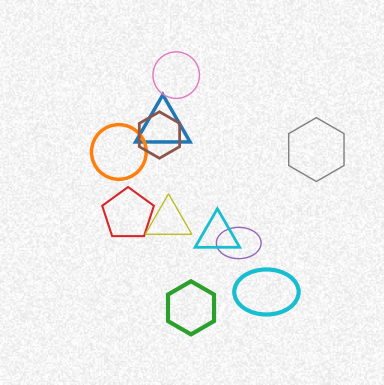[{"shape": "triangle", "thickness": 2.5, "radius": 0.41, "center": [0.423, 0.672]}, {"shape": "circle", "thickness": 2.5, "radius": 0.36, "center": [0.309, 0.605]}, {"shape": "hexagon", "thickness": 3, "radius": 0.35, "center": [0.496, 0.2]}, {"shape": "pentagon", "thickness": 1.5, "radius": 0.35, "center": [0.333, 0.444]}, {"shape": "oval", "thickness": 1, "radius": 0.29, "center": [0.62, 0.369]}, {"shape": "hexagon", "thickness": 2, "radius": 0.3, "center": [0.414, 0.649]}, {"shape": "circle", "thickness": 1, "radius": 0.3, "center": [0.458, 0.805]}, {"shape": "hexagon", "thickness": 1, "radius": 0.41, "center": [0.822, 0.611]}, {"shape": "triangle", "thickness": 1, "radius": 0.35, "center": [0.438, 0.427]}, {"shape": "oval", "thickness": 3, "radius": 0.42, "center": [0.692, 0.242]}, {"shape": "triangle", "thickness": 2, "radius": 0.33, "center": [0.565, 0.391]}]